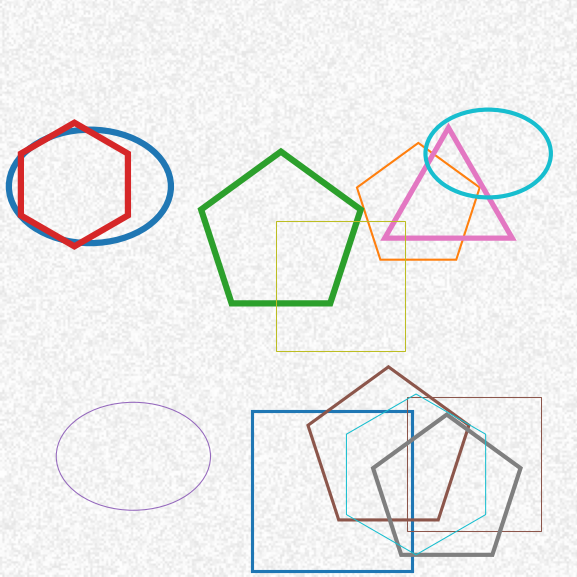[{"shape": "oval", "thickness": 3, "radius": 0.7, "center": [0.156, 0.676]}, {"shape": "square", "thickness": 1.5, "radius": 0.69, "center": [0.574, 0.149]}, {"shape": "pentagon", "thickness": 1, "radius": 0.56, "center": [0.724, 0.64]}, {"shape": "pentagon", "thickness": 3, "radius": 0.73, "center": [0.486, 0.591]}, {"shape": "hexagon", "thickness": 3, "radius": 0.54, "center": [0.129, 0.68]}, {"shape": "oval", "thickness": 0.5, "radius": 0.67, "center": [0.231, 0.209]}, {"shape": "square", "thickness": 0.5, "radius": 0.58, "center": [0.821, 0.195]}, {"shape": "pentagon", "thickness": 1.5, "radius": 0.73, "center": [0.673, 0.217]}, {"shape": "triangle", "thickness": 2.5, "radius": 0.64, "center": [0.777, 0.651]}, {"shape": "pentagon", "thickness": 2, "radius": 0.67, "center": [0.774, 0.147]}, {"shape": "square", "thickness": 0.5, "radius": 0.56, "center": [0.589, 0.504]}, {"shape": "hexagon", "thickness": 0.5, "radius": 0.7, "center": [0.72, 0.178]}, {"shape": "oval", "thickness": 2, "radius": 0.54, "center": [0.845, 0.733]}]